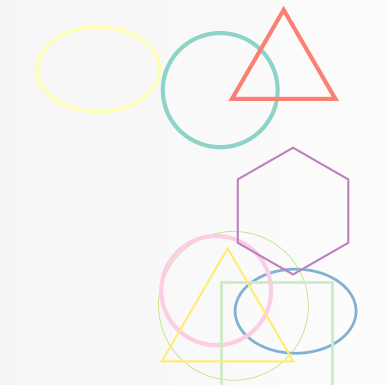[{"shape": "circle", "thickness": 3, "radius": 0.74, "center": [0.568, 0.766]}, {"shape": "oval", "thickness": 2.5, "radius": 0.79, "center": [0.254, 0.82]}, {"shape": "triangle", "thickness": 3, "radius": 0.77, "center": [0.732, 0.82]}, {"shape": "oval", "thickness": 2, "radius": 0.78, "center": [0.763, 0.192]}, {"shape": "circle", "thickness": 0.5, "radius": 0.97, "center": [0.602, 0.206]}, {"shape": "circle", "thickness": 3, "radius": 0.71, "center": [0.558, 0.245]}, {"shape": "hexagon", "thickness": 1.5, "radius": 0.82, "center": [0.756, 0.452]}, {"shape": "square", "thickness": 2, "radius": 0.72, "center": [0.713, 0.125]}, {"shape": "triangle", "thickness": 1.5, "radius": 0.98, "center": [0.587, 0.159]}]